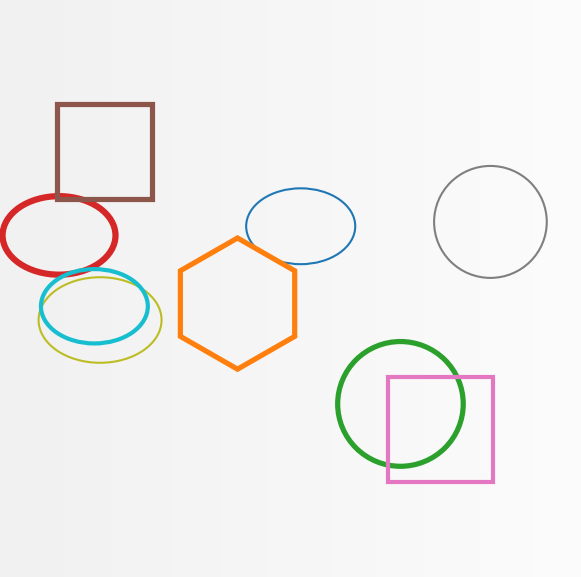[{"shape": "oval", "thickness": 1, "radius": 0.47, "center": [0.517, 0.607]}, {"shape": "hexagon", "thickness": 2.5, "radius": 0.57, "center": [0.409, 0.473]}, {"shape": "circle", "thickness": 2.5, "radius": 0.54, "center": [0.689, 0.3]}, {"shape": "oval", "thickness": 3, "radius": 0.49, "center": [0.102, 0.592]}, {"shape": "square", "thickness": 2.5, "radius": 0.41, "center": [0.18, 0.737]}, {"shape": "square", "thickness": 2, "radius": 0.45, "center": [0.758, 0.255]}, {"shape": "circle", "thickness": 1, "radius": 0.48, "center": [0.844, 0.615]}, {"shape": "oval", "thickness": 1, "radius": 0.53, "center": [0.172, 0.445]}, {"shape": "oval", "thickness": 2, "radius": 0.46, "center": [0.162, 0.469]}]